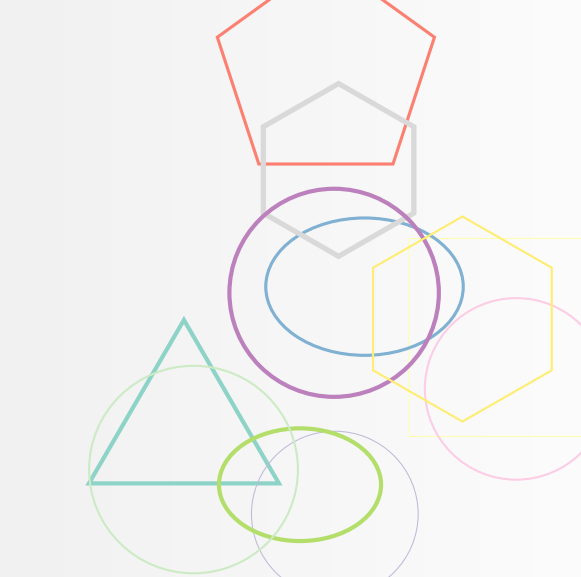[{"shape": "triangle", "thickness": 2, "radius": 0.94, "center": [0.316, 0.256]}, {"shape": "square", "thickness": 0.5, "radius": 0.86, "center": [0.874, 0.415]}, {"shape": "circle", "thickness": 0.5, "radius": 0.72, "center": [0.576, 0.109]}, {"shape": "pentagon", "thickness": 1.5, "radius": 0.98, "center": [0.561, 0.874]}, {"shape": "oval", "thickness": 1.5, "radius": 0.85, "center": [0.627, 0.503]}, {"shape": "oval", "thickness": 2, "radius": 0.7, "center": [0.516, 0.16]}, {"shape": "circle", "thickness": 1, "radius": 0.79, "center": [0.888, 0.326]}, {"shape": "hexagon", "thickness": 2.5, "radius": 0.75, "center": [0.583, 0.705]}, {"shape": "circle", "thickness": 2, "radius": 0.9, "center": [0.575, 0.492]}, {"shape": "circle", "thickness": 1, "radius": 0.9, "center": [0.333, 0.186]}, {"shape": "hexagon", "thickness": 1, "radius": 0.89, "center": [0.796, 0.447]}]